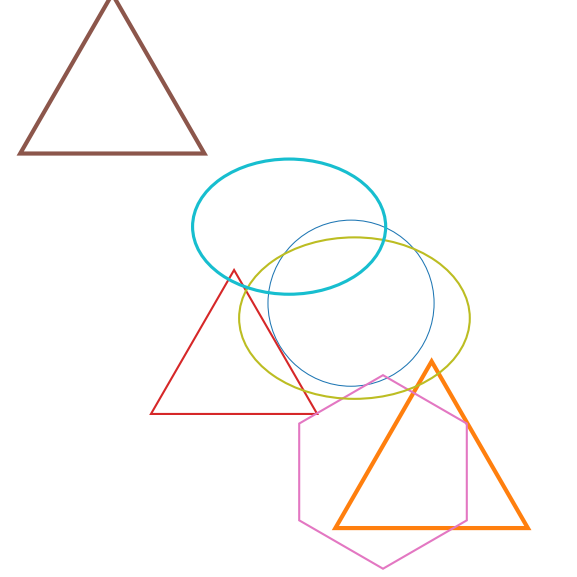[{"shape": "circle", "thickness": 0.5, "radius": 0.72, "center": [0.608, 0.474]}, {"shape": "triangle", "thickness": 2, "radius": 0.96, "center": [0.747, 0.181]}, {"shape": "triangle", "thickness": 1, "radius": 0.83, "center": [0.405, 0.365]}, {"shape": "triangle", "thickness": 2, "radius": 0.92, "center": [0.194, 0.825]}, {"shape": "hexagon", "thickness": 1, "radius": 0.84, "center": [0.663, 0.182]}, {"shape": "oval", "thickness": 1, "radius": 1.0, "center": [0.614, 0.448]}, {"shape": "oval", "thickness": 1.5, "radius": 0.84, "center": [0.501, 0.607]}]